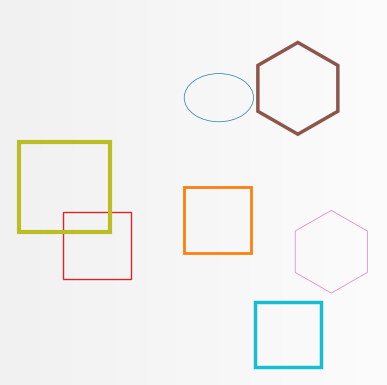[{"shape": "oval", "thickness": 0.5, "radius": 0.45, "center": [0.565, 0.746]}, {"shape": "square", "thickness": 2, "radius": 0.43, "center": [0.561, 0.429]}, {"shape": "square", "thickness": 1, "radius": 0.44, "center": [0.25, 0.362]}, {"shape": "hexagon", "thickness": 2.5, "radius": 0.6, "center": [0.769, 0.771]}, {"shape": "hexagon", "thickness": 0.5, "radius": 0.54, "center": [0.855, 0.346]}, {"shape": "square", "thickness": 3, "radius": 0.58, "center": [0.167, 0.515]}, {"shape": "square", "thickness": 2.5, "radius": 0.42, "center": [0.743, 0.13]}]